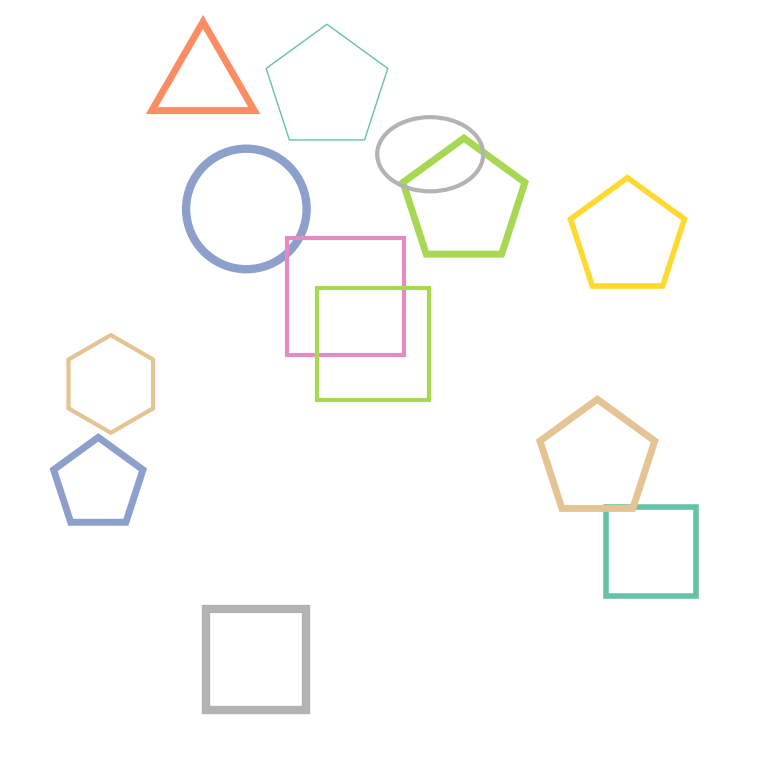[{"shape": "pentagon", "thickness": 0.5, "radius": 0.42, "center": [0.425, 0.885]}, {"shape": "square", "thickness": 2, "radius": 0.29, "center": [0.845, 0.284]}, {"shape": "triangle", "thickness": 2.5, "radius": 0.38, "center": [0.264, 0.895]}, {"shape": "pentagon", "thickness": 2.5, "radius": 0.3, "center": [0.128, 0.371]}, {"shape": "circle", "thickness": 3, "radius": 0.39, "center": [0.32, 0.729]}, {"shape": "square", "thickness": 1.5, "radius": 0.38, "center": [0.449, 0.615]}, {"shape": "pentagon", "thickness": 2.5, "radius": 0.42, "center": [0.603, 0.737]}, {"shape": "square", "thickness": 1.5, "radius": 0.36, "center": [0.484, 0.553]}, {"shape": "pentagon", "thickness": 2, "radius": 0.39, "center": [0.815, 0.691]}, {"shape": "hexagon", "thickness": 1.5, "radius": 0.32, "center": [0.144, 0.501]}, {"shape": "pentagon", "thickness": 2.5, "radius": 0.39, "center": [0.776, 0.403]}, {"shape": "oval", "thickness": 1.5, "radius": 0.34, "center": [0.559, 0.8]}, {"shape": "square", "thickness": 3, "radius": 0.33, "center": [0.333, 0.144]}]